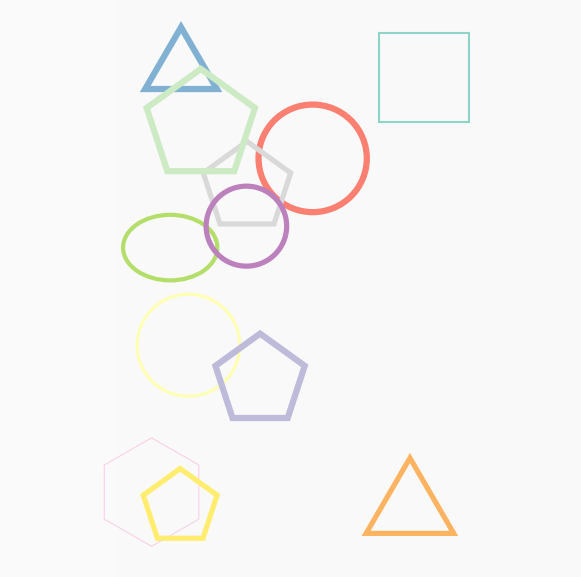[{"shape": "square", "thickness": 1, "radius": 0.39, "center": [0.73, 0.865]}, {"shape": "circle", "thickness": 1.5, "radius": 0.44, "center": [0.324, 0.401]}, {"shape": "pentagon", "thickness": 3, "radius": 0.4, "center": [0.447, 0.341]}, {"shape": "circle", "thickness": 3, "radius": 0.47, "center": [0.538, 0.725]}, {"shape": "triangle", "thickness": 3, "radius": 0.36, "center": [0.311, 0.881]}, {"shape": "triangle", "thickness": 2.5, "radius": 0.44, "center": [0.705, 0.119]}, {"shape": "oval", "thickness": 2, "radius": 0.41, "center": [0.293, 0.57]}, {"shape": "hexagon", "thickness": 0.5, "radius": 0.47, "center": [0.261, 0.147]}, {"shape": "pentagon", "thickness": 2.5, "radius": 0.4, "center": [0.425, 0.675]}, {"shape": "circle", "thickness": 2.5, "radius": 0.35, "center": [0.424, 0.608]}, {"shape": "pentagon", "thickness": 3, "radius": 0.49, "center": [0.345, 0.782]}, {"shape": "pentagon", "thickness": 2.5, "radius": 0.33, "center": [0.31, 0.121]}]